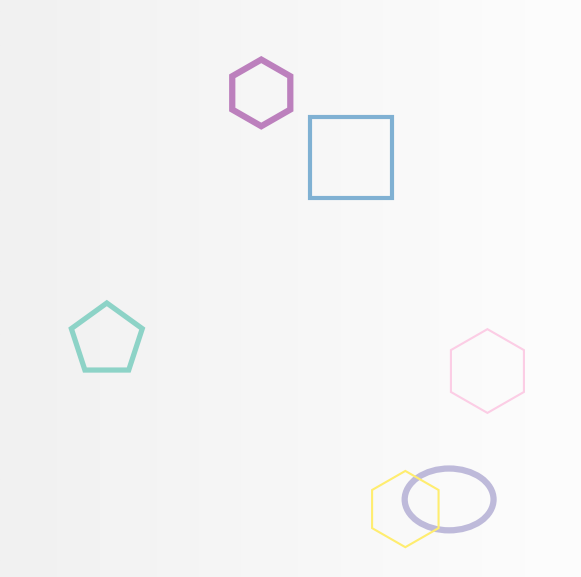[{"shape": "pentagon", "thickness": 2.5, "radius": 0.32, "center": [0.184, 0.41]}, {"shape": "oval", "thickness": 3, "radius": 0.38, "center": [0.773, 0.134]}, {"shape": "square", "thickness": 2, "radius": 0.35, "center": [0.605, 0.727]}, {"shape": "hexagon", "thickness": 1, "radius": 0.36, "center": [0.839, 0.357]}, {"shape": "hexagon", "thickness": 3, "radius": 0.29, "center": [0.45, 0.838]}, {"shape": "hexagon", "thickness": 1, "radius": 0.33, "center": [0.697, 0.118]}]